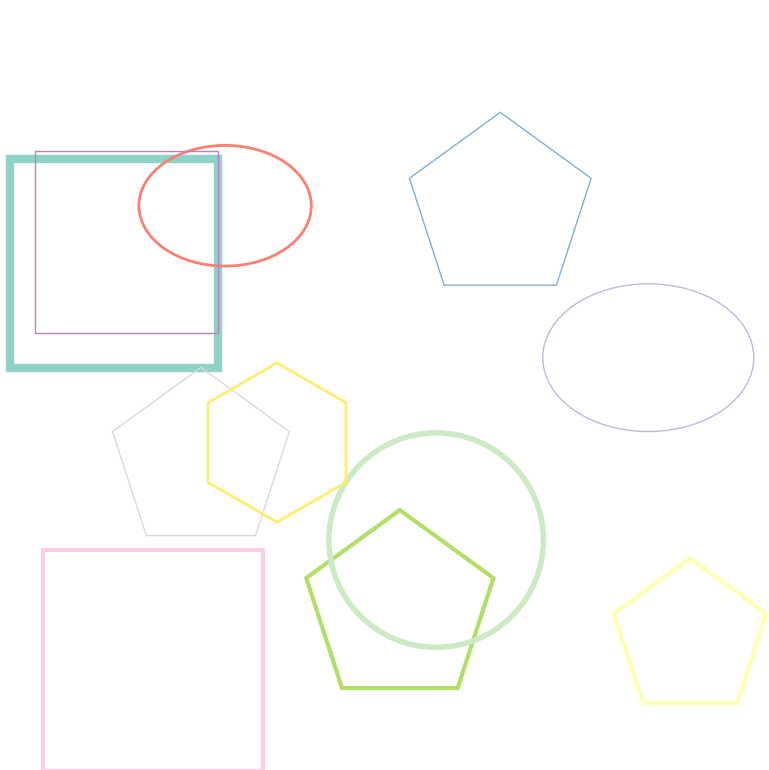[{"shape": "square", "thickness": 3, "radius": 0.68, "center": [0.148, 0.658]}, {"shape": "pentagon", "thickness": 1.5, "radius": 0.52, "center": [0.896, 0.171]}, {"shape": "oval", "thickness": 0.5, "radius": 0.69, "center": [0.842, 0.535]}, {"shape": "oval", "thickness": 1, "radius": 0.56, "center": [0.292, 0.733]}, {"shape": "pentagon", "thickness": 0.5, "radius": 0.62, "center": [0.65, 0.73]}, {"shape": "pentagon", "thickness": 1.5, "radius": 0.64, "center": [0.519, 0.21]}, {"shape": "square", "thickness": 1.5, "radius": 0.72, "center": [0.199, 0.142]}, {"shape": "pentagon", "thickness": 0.5, "radius": 0.6, "center": [0.261, 0.402]}, {"shape": "square", "thickness": 0.5, "radius": 0.59, "center": [0.164, 0.685]}, {"shape": "circle", "thickness": 2, "radius": 0.7, "center": [0.566, 0.299]}, {"shape": "hexagon", "thickness": 1, "radius": 0.52, "center": [0.36, 0.425]}]